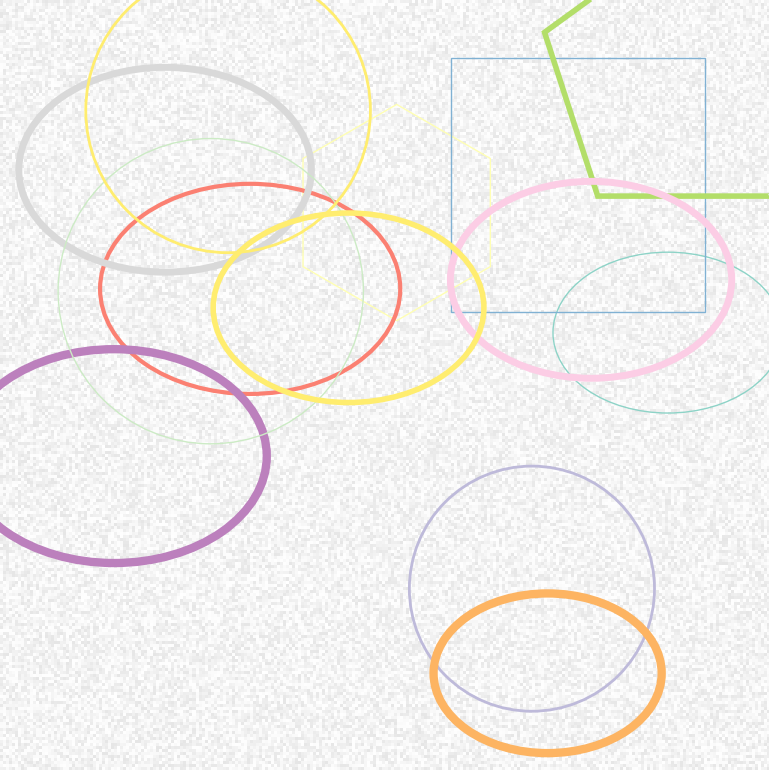[{"shape": "oval", "thickness": 0.5, "radius": 0.75, "center": [0.867, 0.568]}, {"shape": "hexagon", "thickness": 0.5, "radius": 0.7, "center": [0.515, 0.724]}, {"shape": "circle", "thickness": 1, "radius": 0.8, "center": [0.691, 0.235]}, {"shape": "oval", "thickness": 1.5, "radius": 0.97, "center": [0.325, 0.625]}, {"shape": "square", "thickness": 0.5, "radius": 0.82, "center": [0.75, 0.76]}, {"shape": "oval", "thickness": 3, "radius": 0.74, "center": [0.711, 0.126]}, {"shape": "pentagon", "thickness": 2, "radius": 0.95, "center": [0.888, 0.899]}, {"shape": "oval", "thickness": 2.5, "radius": 0.91, "center": [0.768, 0.637]}, {"shape": "oval", "thickness": 2.5, "radius": 0.95, "center": [0.214, 0.78]}, {"shape": "oval", "thickness": 3, "radius": 0.99, "center": [0.148, 0.408]}, {"shape": "circle", "thickness": 0.5, "radius": 0.99, "center": [0.274, 0.622]}, {"shape": "oval", "thickness": 2, "radius": 0.88, "center": [0.453, 0.6]}, {"shape": "circle", "thickness": 1, "radius": 0.92, "center": [0.296, 0.857]}]